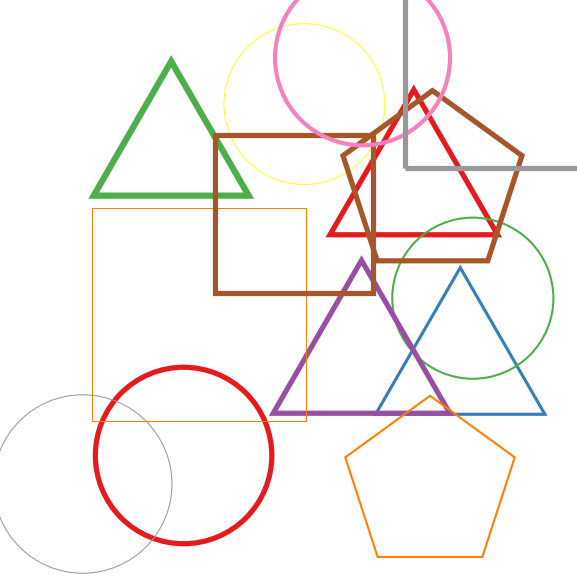[{"shape": "triangle", "thickness": 2.5, "radius": 0.84, "center": [0.717, 0.676]}, {"shape": "circle", "thickness": 2.5, "radius": 0.76, "center": [0.318, 0.21]}, {"shape": "triangle", "thickness": 1.5, "radius": 0.85, "center": [0.797, 0.366]}, {"shape": "triangle", "thickness": 3, "radius": 0.78, "center": [0.296, 0.738]}, {"shape": "circle", "thickness": 1, "radius": 0.7, "center": [0.819, 0.483]}, {"shape": "triangle", "thickness": 2.5, "radius": 0.88, "center": [0.626, 0.372]}, {"shape": "square", "thickness": 0.5, "radius": 0.92, "center": [0.344, 0.455]}, {"shape": "pentagon", "thickness": 1, "radius": 0.77, "center": [0.745, 0.16]}, {"shape": "circle", "thickness": 0.5, "radius": 0.7, "center": [0.527, 0.819]}, {"shape": "square", "thickness": 2.5, "radius": 0.69, "center": [0.509, 0.628]}, {"shape": "pentagon", "thickness": 2.5, "radius": 0.81, "center": [0.749, 0.679]}, {"shape": "circle", "thickness": 2, "radius": 0.76, "center": [0.628, 0.899]}, {"shape": "circle", "thickness": 0.5, "radius": 0.77, "center": [0.143, 0.161]}, {"shape": "square", "thickness": 2.5, "radius": 0.94, "center": [0.89, 0.896]}]